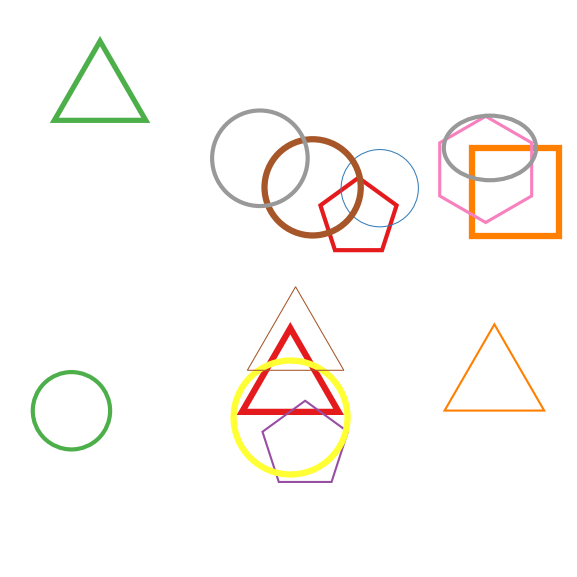[{"shape": "triangle", "thickness": 3, "radius": 0.48, "center": [0.503, 0.334]}, {"shape": "pentagon", "thickness": 2, "radius": 0.35, "center": [0.621, 0.622]}, {"shape": "circle", "thickness": 0.5, "radius": 0.33, "center": [0.658, 0.673]}, {"shape": "triangle", "thickness": 2.5, "radius": 0.46, "center": [0.173, 0.836]}, {"shape": "circle", "thickness": 2, "radius": 0.33, "center": [0.124, 0.288]}, {"shape": "pentagon", "thickness": 1, "radius": 0.39, "center": [0.528, 0.227]}, {"shape": "square", "thickness": 3, "radius": 0.38, "center": [0.892, 0.666]}, {"shape": "triangle", "thickness": 1, "radius": 0.5, "center": [0.856, 0.338]}, {"shape": "circle", "thickness": 3, "radius": 0.49, "center": [0.503, 0.276]}, {"shape": "triangle", "thickness": 0.5, "radius": 0.48, "center": [0.512, 0.406]}, {"shape": "circle", "thickness": 3, "radius": 0.42, "center": [0.541, 0.675]}, {"shape": "hexagon", "thickness": 1.5, "radius": 0.46, "center": [0.841, 0.706]}, {"shape": "oval", "thickness": 2, "radius": 0.4, "center": [0.848, 0.743]}, {"shape": "circle", "thickness": 2, "radius": 0.41, "center": [0.45, 0.725]}]